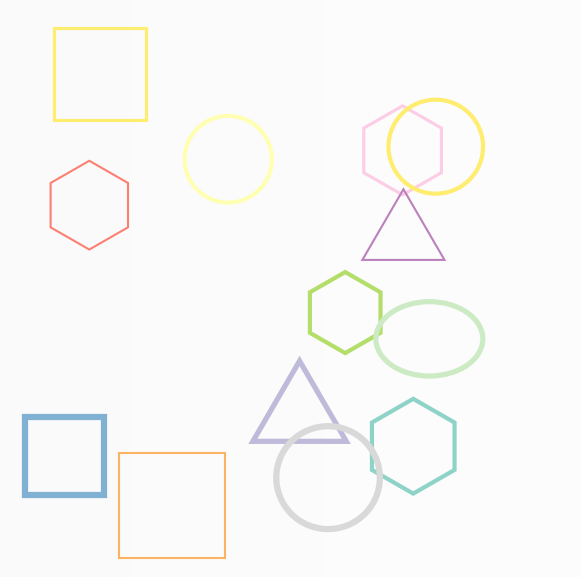[{"shape": "hexagon", "thickness": 2, "radius": 0.41, "center": [0.711, 0.226]}, {"shape": "circle", "thickness": 2, "radius": 0.38, "center": [0.393, 0.723]}, {"shape": "triangle", "thickness": 2.5, "radius": 0.46, "center": [0.515, 0.281]}, {"shape": "hexagon", "thickness": 1, "radius": 0.38, "center": [0.154, 0.644]}, {"shape": "square", "thickness": 3, "radius": 0.34, "center": [0.111, 0.209]}, {"shape": "square", "thickness": 1, "radius": 0.45, "center": [0.295, 0.124]}, {"shape": "hexagon", "thickness": 2, "radius": 0.35, "center": [0.594, 0.458]}, {"shape": "hexagon", "thickness": 1.5, "radius": 0.39, "center": [0.693, 0.739]}, {"shape": "circle", "thickness": 3, "radius": 0.45, "center": [0.564, 0.172]}, {"shape": "triangle", "thickness": 1, "radius": 0.41, "center": [0.694, 0.59]}, {"shape": "oval", "thickness": 2.5, "radius": 0.46, "center": [0.739, 0.412]}, {"shape": "circle", "thickness": 2, "radius": 0.41, "center": [0.75, 0.745]}, {"shape": "square", "thickness": 1.5, "radius": 0.4, "center": [0.172, 0.871]}]